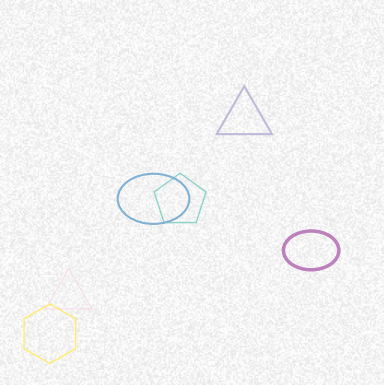[{"shape": "pentagon", "thickness": 1, "radius": 0.35, "center": [0.468, 0.479]}, {"shape": "triangle", "thickness": 1.5, "radius": 0.42, "center": [0.635, 0.693]}, {"shape": "oval", "thickness": 1.5, "radius": 0.47, "center": [0.399, 0.484]}, {"shape": "triangle", "thickness": 0.5, "radius": 0.35, "center": [0.179, 0.233]}, {"shape": "oval", "thickness": 2.5, "radius": 0.36, "center": [0.808, 0.35]}, {"shape": "hexagon", "thickness": 1, "radius": 0.39, "center": [0.13, 0.133]}]